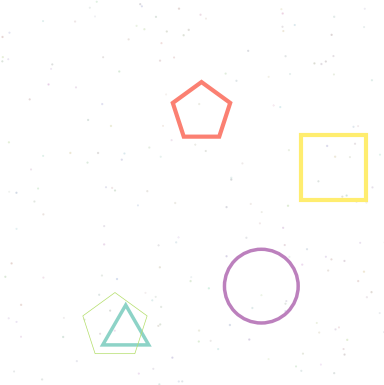[{"shape": "triangle", "thickness": 2.5, "radius": 0.34, "center": [0.327, 0.139]}, {"shape": "pentagon", "thickness": 3, "radius": 0.39, "center": [0.523, 0.708]}, {"shape": "pentagon", "thickness": 0.5, "radius": 0.44, "center": [0.299, 0.152]}, {"shape": "circle", "thickness": 2.5, "radius": 0.48, "center": [0.679, 0.257]}, {"shape": "square", "thickness": 3, "radius": 0.42, "center": [0.867, 0.565]}]